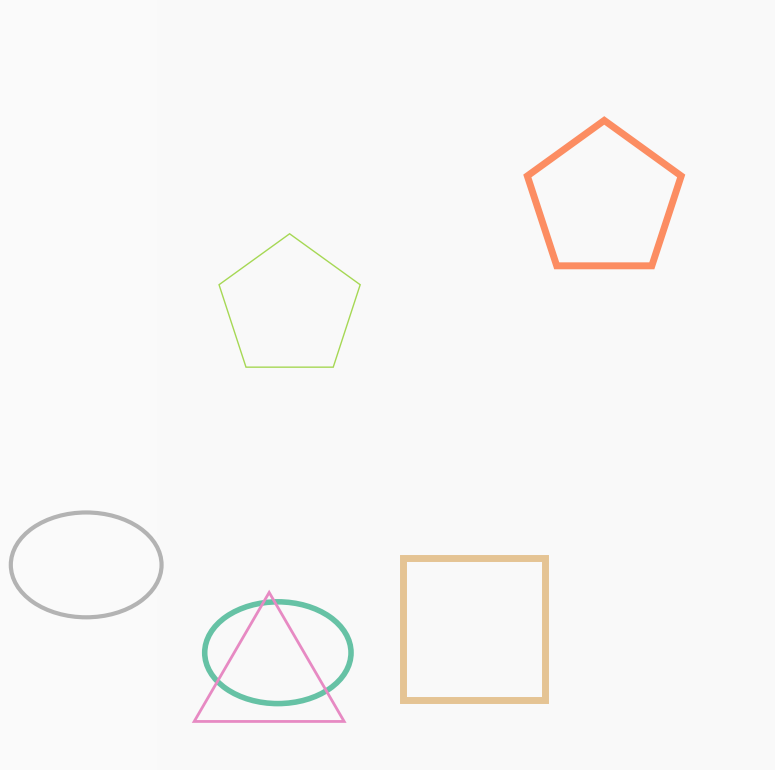[{"shape": "oval", "thickness": 2, "radius": 0.47, "center": [0.359, 0.152]}, {"shape": "pentagon", "thickness": 2.5, "radius": 0.52, "center": [0.78, 0.739]}, {"shape": "triangle", "thickness": 1, "radius": 0.56, "center": [0.347, 0.119]}, {"shape": "pentagon", "thickness": 0.5, "radius": 0.48, "center": [0.374, 0.601]}, {"shape": "square", "thickness": 2.5, "radius": 0.46, "center": [0.612, 0.183]}, {"shape": "oval", "thickness": 1.5, "radius": 0.49, "center": [0.111, 0.266]}]